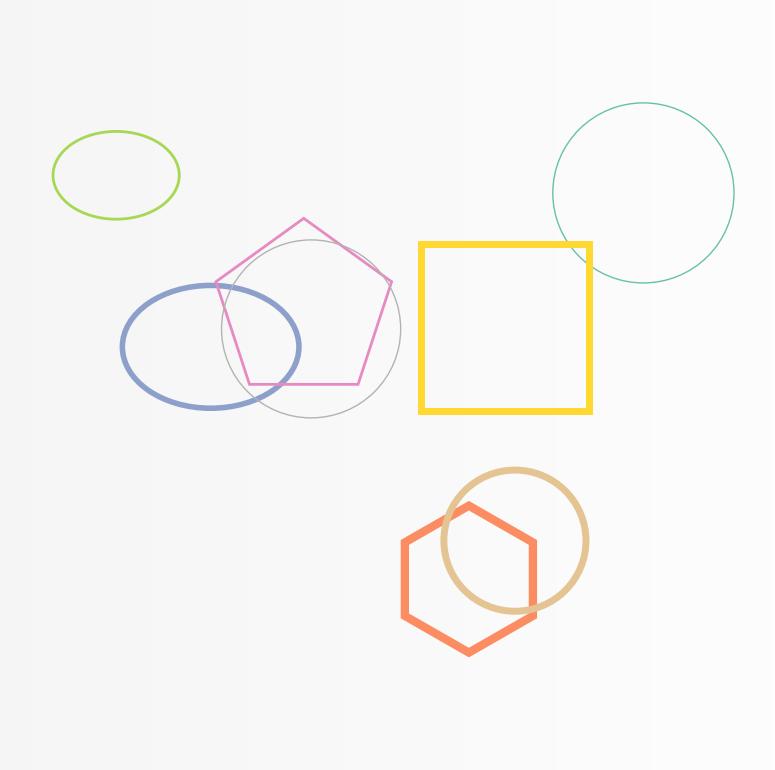[{"shape": "circle", "thickness": 0.5, "radius": 0.58, "center": [0.83, 0.749]}, {"shape": "hexagon", "thickness": 3, "radius": 0.48, "center": [0.605, 0.248]}, {"shape": "oval", "thickness": 2, "radius": 0.57, "center": [0.272, 0.55]}, {"shape": "pentagon", "thickness": 1, "radius": 0.6, "center": [0.392, 0.597]}, {"shape": "oval", "thickness": 1, "radius": 0.41, "center": [0.15, 0.772]}, {"shape": "square", "thickness": 2.5, "radius": 0.54, "center": [0.651, 0.575]}, {"shape": "circle", "thickness": 2.5, "radius": 0.46, "center": [0.664, 0.298]}, {"shape": "circle", "thickness": 0.5, "radius": 0.58, "center": [0.401, 0.573]}]